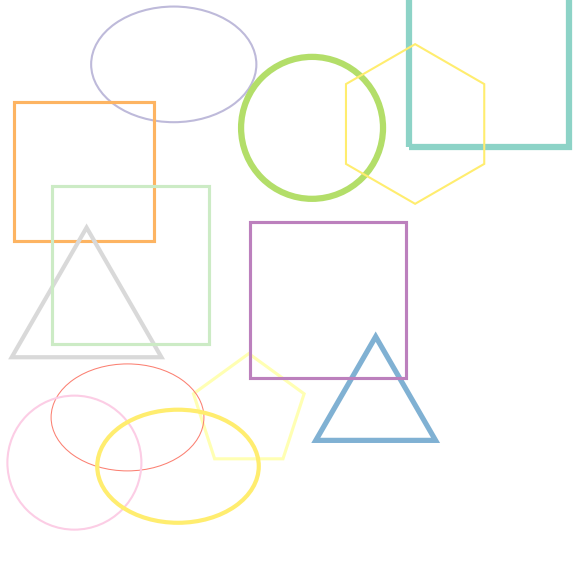[{"shape": "square", "thickness": 3, "radius": 0.69, "center": [0.847, 0.883]}, {"shape": "pentagon", "thickness": 1.5, "radius": 0.5, "center": [0.431, 0.286]}, {"shape": "oval", "thickness": 1, "radius": 0.72, "center": [0.301, 0.888]}, {"shape": "oval", "thickness": 0.5, "radius": 0.66, "center": [0.221, 0.276]}, {"shape": "triangle", "thickness": 2.5, "radius": 0.6, "center": [0.651, 0.296]}, {"shape": "square", "thickness": 1.5, "radius": 0.61, "center": [0.146, 0.702]}, {"shape": "circle", "thickness": 3, "radius": 0.61, "center": [0.54, 0.778]}, {"shape": "circle", "thickness": 1, "radius": 0.58, "center": [0.129, 0.198]}, {"shape": "triangle", "thickness": 2, "radius": 0.75, "center": [0.15, 0.455]}, {"shape": "square", "thickness": 1.5, "radius": 0.68, "center": [0.568, 0.479]}, {"shape": "square", "thickness": 1.5, "radius": 0.68, "center": [0.226, 0.54]}, {"shape": "oval", "thickness": 2, "radius": 0.7, "center": [0.308, 0.192]}, {"shape": "hexagon", "thickness": 1, "radius": 0.69, "center": [0.719, 0.784]}]